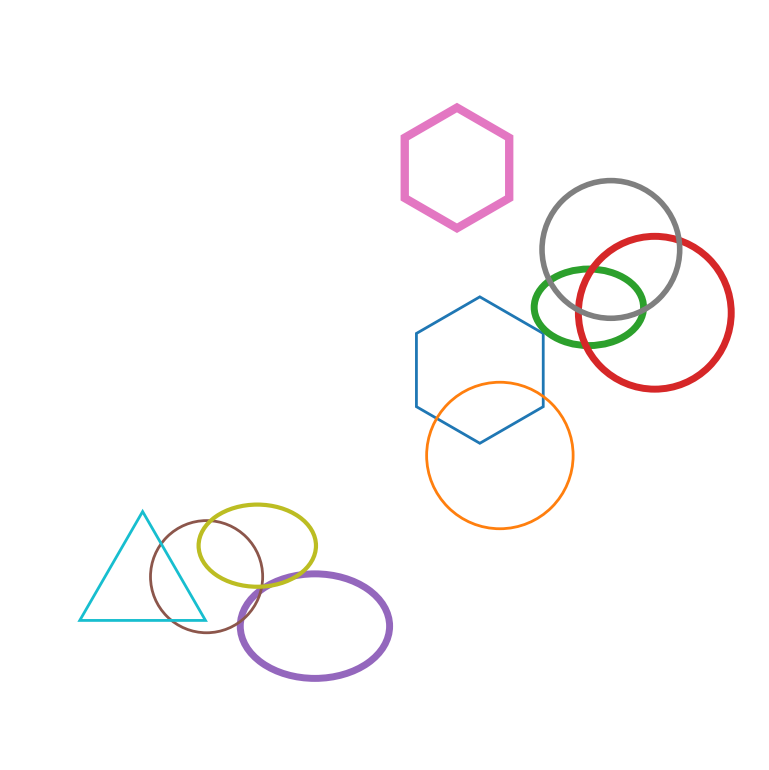[{"shape": "hexagon", "thickness": 1, "radius": 0.48, "center": [0.623, 0.519]}, {"shape": "circle", "thickness": 1, "radius": 0.48, "center": [0.649, 0.408]}, {"shape": "oval", "thickness": 2.5, "radius": 0.36, "center": [0.765, 0.601]}, {"shape": "circle", "thickness": 2.5, "radius": 0.5, "center": [0.85, 0.594]}, {"shape": "oval", "thickness": 2.5, "radius": 0.48, "center": [0.409, 0.187]}, {"shape": "circle", "thickness": 1, "radius": 0.36, "center": [0.268, 0.251]}, {"shape": "hexagon", "thickness": 3, "radius": 0.39, "center": [0.593, 0.782]}, {"shape": "circle", "thickness": 2, "radius": 0.45, "center": [0.793, 0.676]}, {"shape": "oval", "thickness": 1.5, "radius": 0.38, "center": [0.334, 0.291]}, {"shape": "triangle", "thickness": 1, "radius": 0.47, "center": [0.185, 0.241]}]